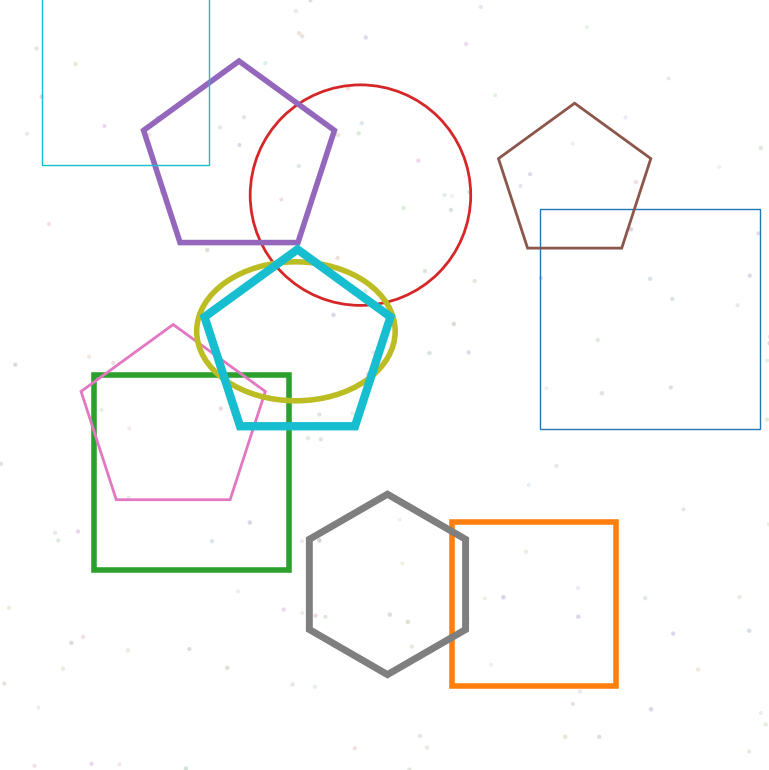[{"shape": "square", "thickness": 0.5, "radius": 0.71, "center": [0.844, 0.585]}, {"shape": "square", "thickness": 2, "radius": 0.53, "center": [0.694, 0.215]}, {"shape": "square", "thickness": 2, "radius": 0.63, "center": [0.249, 0.386]}, {"shape": "circle", "thickness": 1, "radius": 0.72, "center": [0.468, 0.747]}, {"shape": "pentagon", "thickness": 2, "radius": 0.65, "center": [0.31, 0.79]}, {"shape": "pentagon", "thickness": 1, "radius": 0.52, "center": [0.746, 0.762]}, {"shape": "pentagon", "thickness": 1, "radius": 0.63, "center": [0.225, 0.453]}, {"shape": "hexagon", "thickness": 2.5, "radius": 0.59, "center": [0.503, 0.241]}, {"shape": "oval", "thickness": 2, "radius": 0.64, "center": [0.384, 0.57]}, {"shape": "pentagon", "thickness": 3, "radius": 0.63, "center": [0.386, 0.549]}, {"shape": "square", "thickness": 0.5, "radius": 0.54, "center": [0.163, 0.894]}]